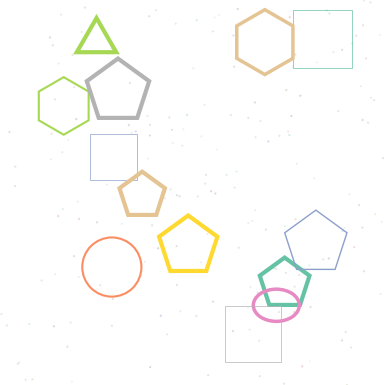[{"shape": "square", "thickness": 0.5, "radius": 0.38, "center": [0.838, 0.899]}, {"shape": "pentagon", "thickness": 3, "radius": 0.34, "center": [0.739, 0.263]}, {"shape": "circle", "thickness": 1.5, "radius": 0.38, "center": [0.291, 0.306]}, {"shape": "pentagon", "thickness": 1, "radius": 0.43, "center": [0.82, 0.369]}, {"shape": "square", "thickness": 0.5, "radius": 0.3, "center": [0.295, 0.593]}, {"shape": "oval", "thickness": 2.5, "radius": 0.3, "center": [0.718, 0.207]}, {"shape": "triangle", "thickness": 3, "radius": 0.3, "center": [0.251, 0.894]}, {"shape": "hexagon", "thickness": 1.5, "radius": 0.37, "center": [0.165, 0.725]}, {"shape": "pentagon", "thickness": 3, "radius": 0.4, "center": [0.489, 0.361]}, {"shape": "pentagon", "thickness": 3, "radius": 0.31, "center": [0.369, 0.492]}, {"shape": "hexagon", "thickness": 2.5, "radius": 0.42, "center": [0.688, 0.891]}, {"shape": "pentagon", "thickness": 3, "radius": 0.43, "center": [0.306, 0.763]}, {"shape": "square", "thickness": 0.5, "radius": 0.37, "center": [0.657, 0.133]}]